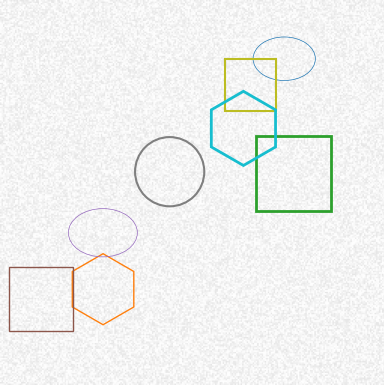[{"shape": "oval", "thickness": 0.5, "radius": 0.4, "center": [0.738, 0.847]}, {"shape": "hexagon", "thickness": 1, "radius": 0.46, "center": [0.268, 0.249]}, {"shape": "square", "thickness": 2, "radius": 0.48, "center": [0.763, 0.55]}, {"shape": "oval", "thickness": 0.5, "radius": 0.45, "center": [0.267, 0.395]}, {"shape": "square", "thickness": 1, "radius": 0.42, "center": [0.106, 0.223]}, {"shape": "circle", "thickness": 1.5, "radius": 0.45, "center": [0.441, 0.554]}, {"shape": "square", "thickness": 1.5, "radius": 0.33, "center": [0.651, 0.78]}, {"shape": "hexagon", "thickness": 2, "radius": 0.48, "center": [0.632, 0.667]}]